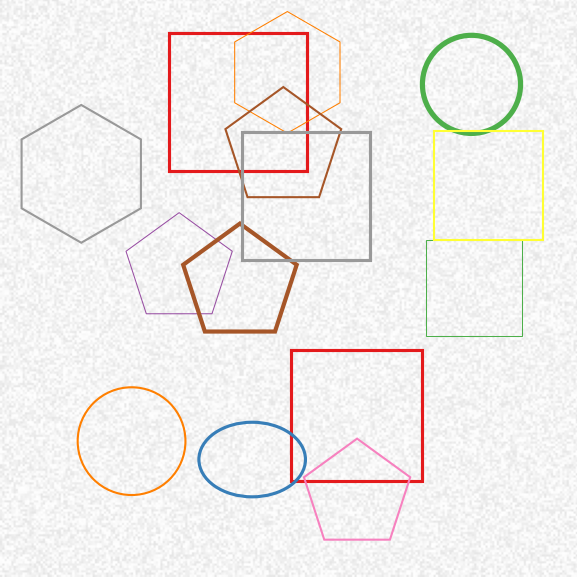[{"shape": "square", "thickness": 1.5, "radius": 0.6, "center": [0.412, 0.823]}, {"shape": "square", "thickness": 1.5, "radius": 0.57, "center": [0.617, 0.28]}, {"shape": "oval", "thickness": 1.5, "radius": 0.46, "center": [0.437, 0.203]}, {"shape": "circle", "thickness": 2.5, "radius": 0.42, "center": [0.816, 0.853]}, {"shape": "square", "thickness": 0.5, "radius": 0.42, "center": [0.82, 0.501]}, {"shape": "pentagon", "thickness": 0.5, "radius": 0.48, "center": [0.31, 0.534]}, {"shape": "hexagon", "thickness": 0.5, "radius": 0.53, "center": [0.498, 0.874]}, {"shape": "circle", "thickness": 1, "radius": 0.47, "center": [0.228, 0.235]}, {"shape": "square", "thickness": 1, "radius": 0.47, "center": [0.846, 0.678]}, {"shape": "pentagon", "thickness": 2, "radius": 0.52, "center": [0.415, 0.509]}, {"shape": "pentagon", "thickness": 1, "radius": 0.53, "center": [0.491, 0.743]}, {"shape": "pentagon", "thickness": 1, "radius": 0.48, "center": [0.618, 0.143]}, {"shape": "square", "thickness": 1.5, "radius": 0.56, "center": [0.53, 0.66]}, {"shape": "hexagon", "thickness": 1, "radius": 0.6, "center": [0.141, 0.698]}]